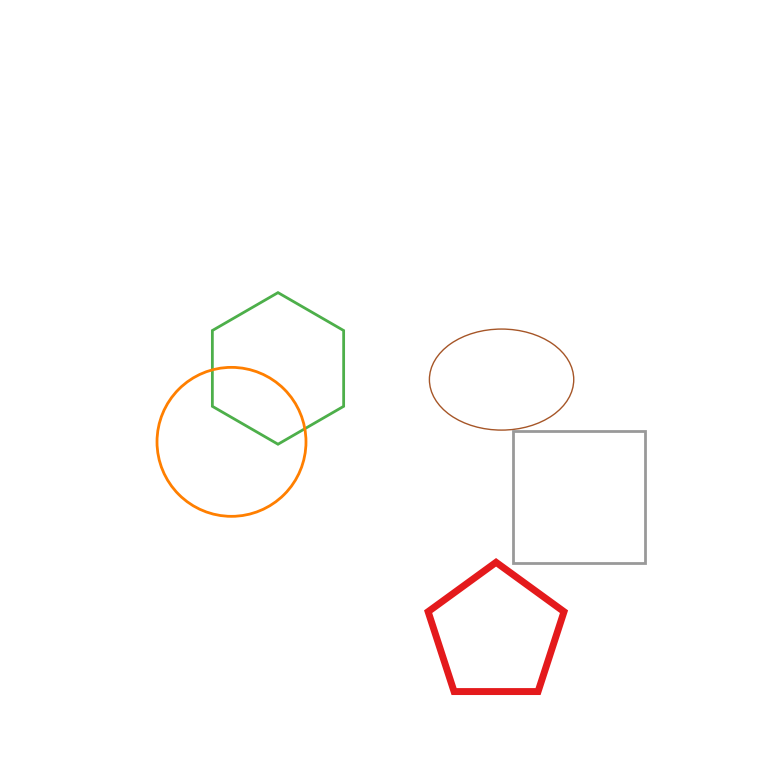[{"shape": "pentagon", "thickness": 2.5, "radius": 0.46, "center": [0.644, 0.177]}, {"shape": "hexagon", "thickness": 1, "radius": 0.49, "center": [0.361, 0.522]}, {"shape": "circle", "thickness": 1, "radius": 0.48, "center": [0.301, 0.426]}, {"shape": "oval", "thickness": 0.5, "radius": 0.47, "center": [0.651, 0.507]}, {"shape": "square", "thickness": 1, "radius": 0.43, "center": [0.752, 0.354]}]